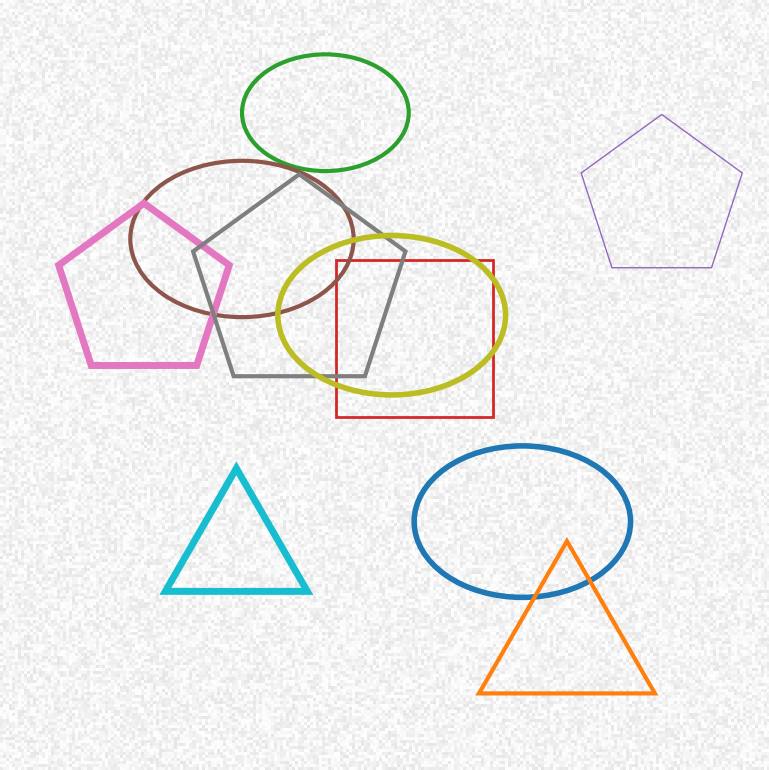[{"shape": "oval", "thickness": 2, "radius": 0.7, "center": [0.678, 0.323]}, {"shape": "triangle", "thickness": 1.5, "radius": 0.66, "center": [0.736, 0.165]}, {"shape": "oval", "thickness": 1.5, "radius": 0.54, "center": [0.423, 0.854]}, {"shape": "square", "thickness": 1, "radius": 0.51, "center": [0.538, 0.561]}, {"shape": "pentagon", "thickness": 0.5, "radius": 0.55, "center": [0.859, 0.741]}, {"shape": "oval", "thickness": 1.5, "radius": 0.73, "center": [0.314, 0.69]}, {"shape": "pentagon", "thickness": 2.5, "radius": 0.58, "center": [0.187, 0.62]}, {"shape": "pentagon", "thickness": 1.5, "radius": 0.72, "center": [0.389, 0.629]}, {"shape": "oval", "thickness": 2, "radius": 0.74, "center": [0.509, 0.591]}, {"shape": "triangle", "thickness": 2.5, "radius": 0.53, "center": [0.307, 0.285]}]